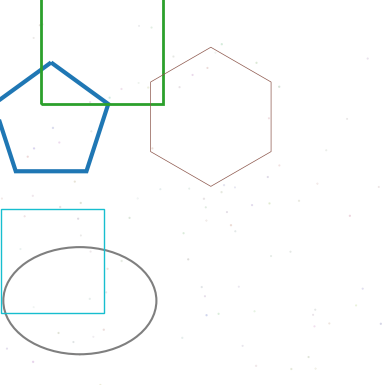[{"shape": "pentagon", "thickness": 3, "radius": 0.78, "center": [0.133, 0.682]}, {"shape": "square", "thickness": 2, "radius": 0.79, "center": [0.266, 0.888]}, {"shape": "hexagon", "thickness": 0.5, "radius": 0.9, "center": [0.548, 0.697]}, {"shape": "oval", "thickness": 1.5, "radius": 0.99, "center": [0.207, 0.219]}, {"shape": "square", "thickness": 1, "radius": 0.67, "center": [0.136, 0.323]}]